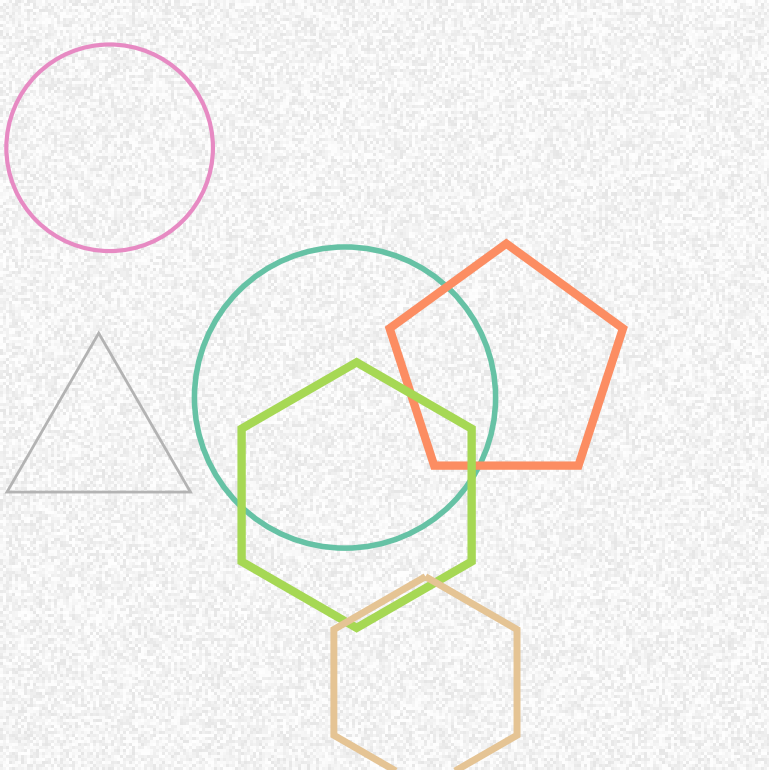[{"shape": "circle", "thickness": 2, "radius": 0.98, "center": [0.448, 0.484]}, {"shape": "pentagon", "thickness": 3, "radius": 0.8, "center": [0.658, 0.524]}, {"shape": "circle", "thickness": 1.5, "radius": 0.67, "center": [0.142, 0.808]}, {"shape": "hexagon", "thickness": 3, "radius": 0.86, "center": [0.463, 0.357]}, {"shape": "hexagon", "thickness": 2.5, "radius": 0.69, "center": [0.553, 0.114]}, {"shape": "triangle", "thickness": 1, "radius": 0.69, "center": [0.128, 0.43]}]